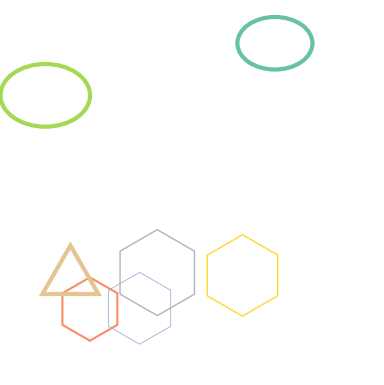[{"shape": "oval", "thickness": 3, "radius": 0.49, "center": [0.714, 0.888]}, {"shape": "hexagon", "thickness": 1.5, "radius": 0.41, "center": [0.233, 0.197]}, {"shape": "hexagon", "thickness": 0.5, "radius": 0.47, "center": [0.363, 0.199]}, {"shape": "oval", "thickness": 3, "radius": 0.58, "center": [0.118, 0.752]}, {"shape": "hexagon", "thickness": 1, "radius": 0.53, "center": [0.63, 0.285]}, {"shape": "triangle", "thickness": 3, "radius": 0.42, "center": [0.183, 0.278]}, {"shape": "hexagon", "thickness": 1, "radius": 0.56, "center": [0.408, 0.292]}]